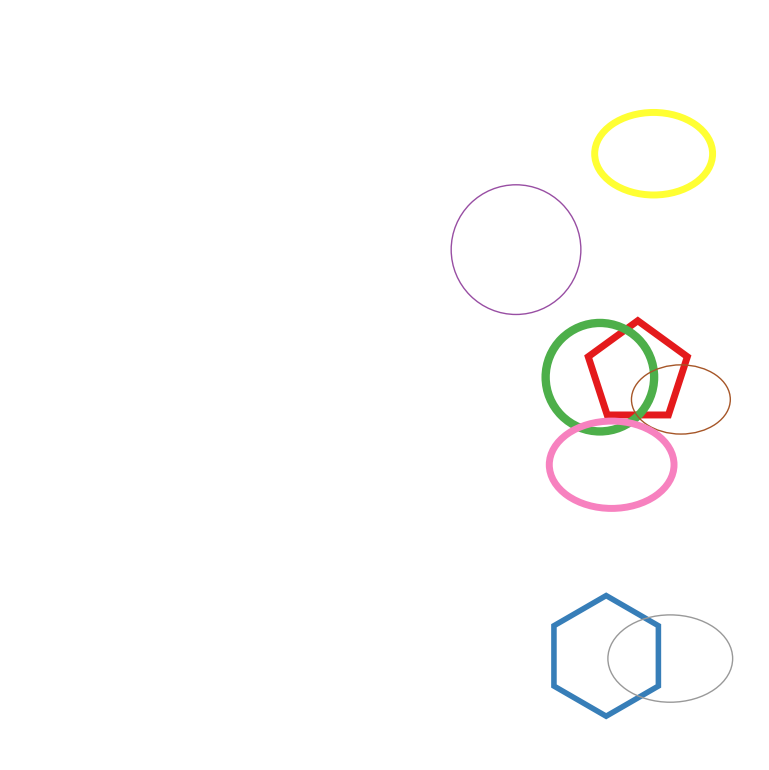[{"shape": "pentagon", "thickness": 2.5, "radius": 0.34, "center": [0.828, 0.516]}, {"shape": "hexagon", "thickness": 2, "radius": 0.39, "center": [0.787, 0.148]}, {"shape": "circle", "thickness": 3, "radius": 0.35, "center": [0.779, 0.51]}, {"shape": "circle", "thickness": 0.5, "radius": 0.42, "center": [0.67, 0.676]}, {"shape": "oval", "thickness": 2.5, "radius": 0.38, "center": [0.849, 0.8]}, {"shape": "oval", "thickness": 0.5, "radius": 0.32, "center": [0.884, 0.481]}, {"shape": "oval", "thickness": 2.5, "radius": 0.41, "center": [0.794, 0.396]}, {"shape": "oval", "thickness": 0.5, "radius": 0.41, "center": [0.87, 0.145]}]